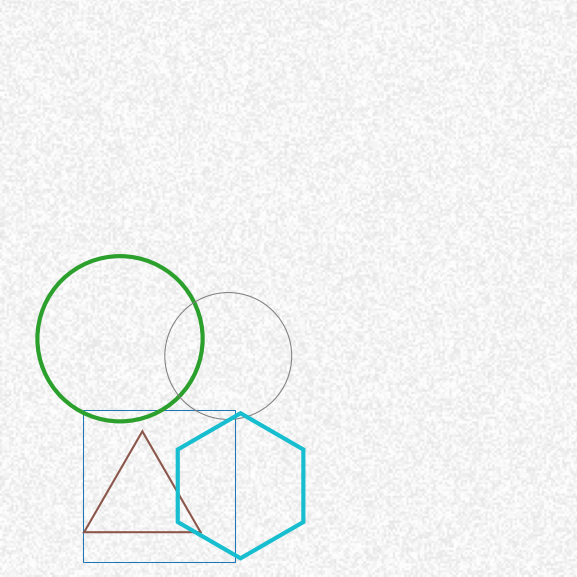[{"shape": "square", "thickness": 0.5, "radius": 0.66, "center": [0.275, 0.158]}, {"shape": "circle", "thickness": 2, "radius": 0.72, "center": [0.208, 0.413]}, {"shape": "triangle", "thickness": 1, "radius": 0.58, "center": [0.247, 0.136]}, {"shape": "circle", "thickness": 0.5, "radius": 0.55, "center": [0.395, 0.383]}, {"shape": "hexagon", "thickness": 2, "radius": 0.63, "center": [0.417, 0.158]}]